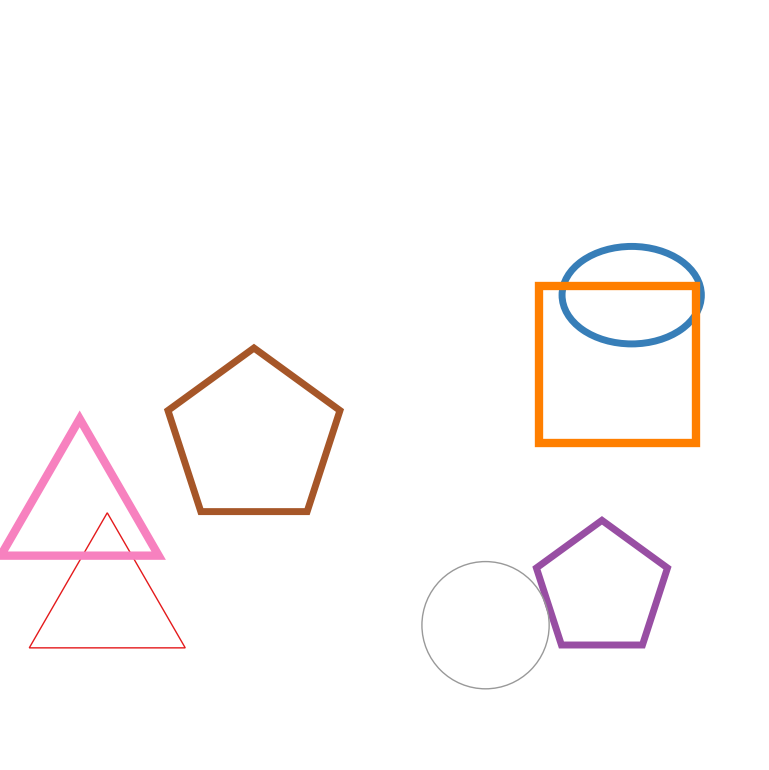[{"shape": "triangle", "thickness": 0.5, "radius": 0.58, "center": [0.139, 0.217]}, {"shape": "oval", "thickness": 2.5, "radius": 0.45, "center": [0.82, 0.617]}, {"shape": "pentagon", "thickness": 2.5, "radius": 0.45, "center": [0.782, 0.235]}, {"shape": "square", "thickness": 3, "radius": 0.51, "center": [0.802, 0.526]}, {"shape": "pentagon", "thickness": 2.5, "radius": 0.59, "center": [0.33, 0.431]}, {"shape": "triangle", "thickness": 3, "radius": 0.59, "center": [0.103, 0.338]}, {"shape": "circle", "thickness": 0.5, "radius": 0.41, "center": [0.631, 0.188]}]